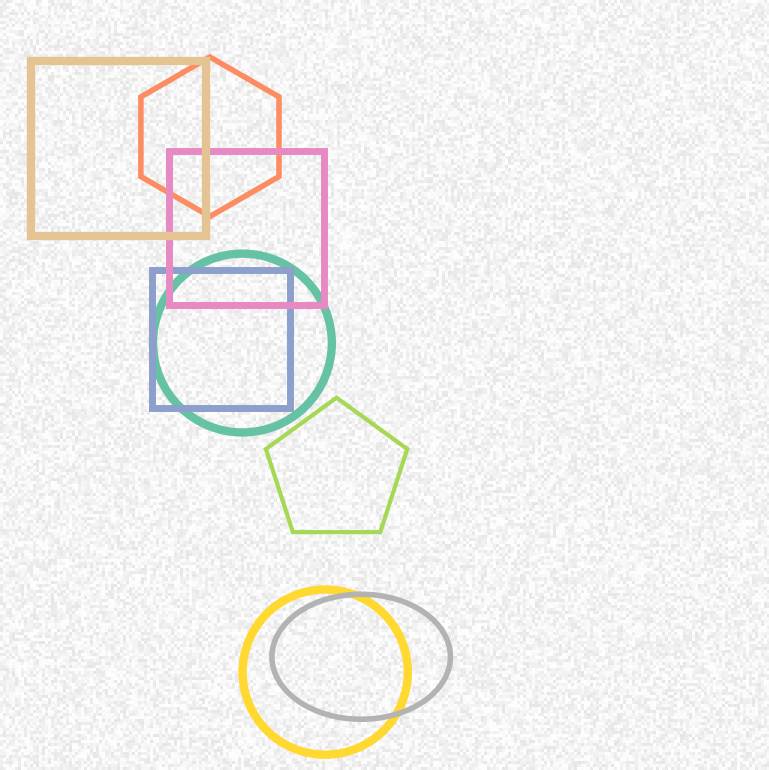[{"shape": "circle", "thickness": 3, "radius": 0.58, "center": [0.315, 0.554]}, {"shape": "hexagon", "thickness": 2, "radius": 0.52, "center": [0.273, 0.822]}, {"shape": "square", "thickness": 2.5, "radius": 0.45, "center": [0.287, 0.56]}, {"shape": "square", "thickness": 2.5, "radius": 0.5, "center": [0.32, 0.704]}, {"shape": "pentagon", "thickness": 1.5, "radius": 0.48, "center": [0.437, 0.387]}, {"shape": "circle", "thickness": 3, "radius": 0.54, "center": [0.422, 0.127]}, {"shape": "square", "thickness": 3, "radius": 0.57, "center": [0.154, 0.807]}, {"shape": "oval", "thickness": 2, "radius": 0.58, "center": [0.469, 0.147]}]